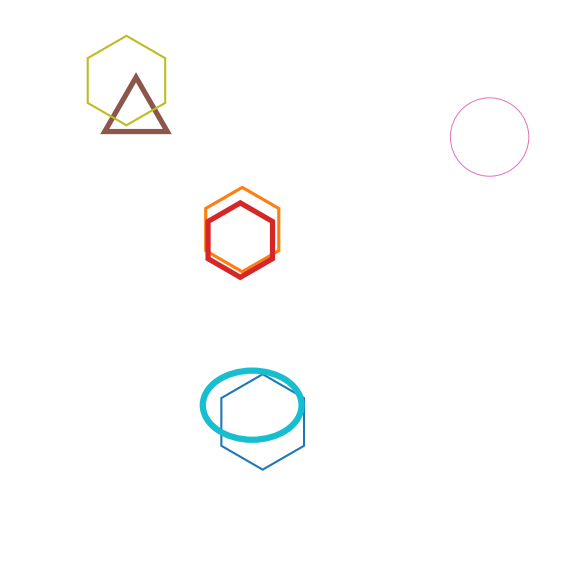[{"shape": "hexagon", "thickness": 1, "radius": 0.41, "center": [0.455, 0.269]}, {"shape": "hexagon", "thickness": 1.5, "radius": 0.37, "center": [0.419, 0.602]}, {"shape": "hexagon", "thickness": 2.5, "radius": 0.32, "center": [0.416, 0.583]}, {"shape": "triangle", "thickness": 2.5, "radius": 0.31, "center": [0.236, 0.803]}, {"shape": "circle", "thickness": 0.5, "radius": 0.34, "center": [0.848, 0.762]}, {"shape": "hexagon", "thickness": 1, "radius": 0.39, "center": [0.219, 0.86]}, {"shape": "oval", "thickness": 3, "radius": 0.43, "center": [0.437, 0.297]}]